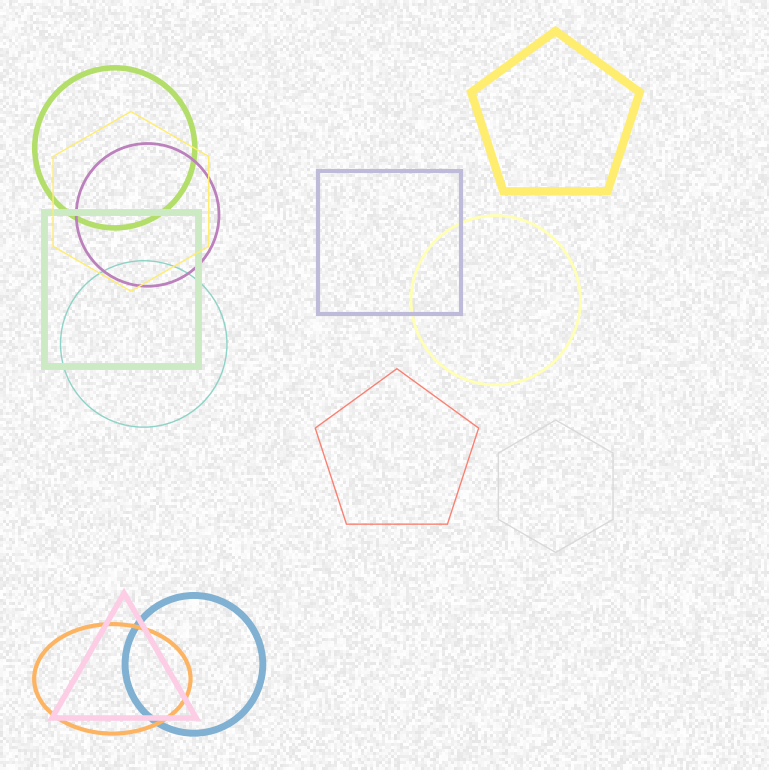[{"shape": "circle", "thickness": 0.5, "radius": 0.54, "center": [0.187, 0.553]}, {"shape": "circle", "thickness": 1, "radius": 0.55, "center": [0.644, 0.61]}, {"shape": "square", "thickness": 1.5, "radius": 0.46, "center": [0.506, 0.685]}, {"shape": "pentagon", "thickness": 0.5, "radius": 0.56, "center": [0.516, 0.41]}, {"shape": "circle", "thickness": 2.5, "radius": 0.45, "center": [0.252, 0.137]}, {"shape": "oval", "thickness": 1.5, "radius": 0.51, "center": [0.146, 0.118]}, {"shape": "circle", "thickness": 2, "radius": 0.52, "center": [0.149, 0.808]}, {"shape": "triangle", "thickness": 2, "radius": 0.54, "center": [0.161, 0.122]}, {"shape": "hexagon", "thickness": 0.5, "radius": 0.43, "center": [0.722, 0.369]}, {"shape": "circle", "thickness": 1, "radius": 0.46, "center": [0.192, 0.721]}, {"shape": "square", "thickness": 2.5, "radius": 0.5, "center": [0.157, 0.624]}, {"shape": "pentagon", "thickness": 3, "radius": 0.58, "center": [0.721, 0.845]}, {"shape": "hexagon", "thickness": 0.5, "radius": 0.58, "center": [0.17, 0.738]}]